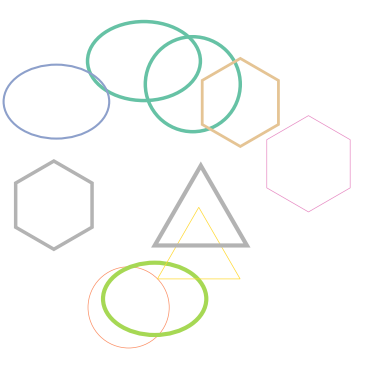[{"shape": "circle", "thickness": 2.5, "radius": 0.62, "center": [0.501, 0.781]}, {"shape": "oval", "thickness": 2.5, "radius": 0.73, "center": [0.374, 0.841]}, {"shape": "circle", "thickness": 0.5, "radius": 0.53, "center": [0.334, 0.202]}, {"shape": "oval", "thickness": 1.5, "radius": 0.69, "center": [0.147, 0.736]}, {"shape": "hexagon", "thickness": 0.5, "radius": 0.63, "center": [0.801, 0.575]}, {"shape": "oval", "thickness": 3, "radius": 0.67, "center": [0.402, 0.224]}, {"shape": "triangle", "thickness": 0.5, "radius": 0.62, "center": [0.516, 0.338]}, {"shape": "hexagon", "thickness": 2, "radius": 0.57, "center": [0.624, 0.734]}, {"shape": "hexagon", "thickness": 2.5, "radius": 0.57, "center": [0.14, 0.467]}, {"shape": "triangle", "thickness": 3, "radius": 0.69, "center": [0.522, 0.432]}]